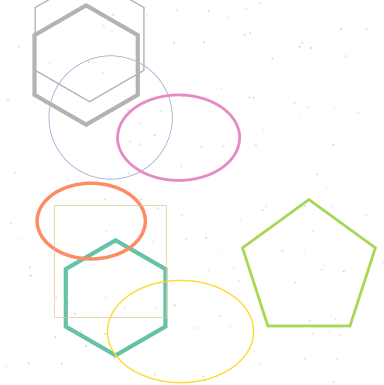[{"shape": "hexagon", "thickness": 3, "radius": 0.75, "center": [0.3, 0.226]}, {"shape": "oval", "thickness": 2.5, "radius": 0.7, "center": [0.237, 0.426]}, {"shape": "circle", "thickness": 0.5, "radius": 0.8, "center": [0.287, 0.695]}, {"shape": "oval", "thickness": 2, "radius": 0.79, "center": [0.464, 0.642]}, {"shape": "pentagon", "thickness": 2, "radius": 0.91, "center": [0.802, 0.3]}, {"shape": "oval", "thickness": 1, "radius": 0.95, "center": [0.469, 0.139]}, {"shape": "square", "thickness": 0.5, "radius": 0.72, "center": [0.286, 0.322]}, {"shape": "hexagon", "thickness": 3, "radius": 0.77, "center": [0.224, 0.831]}, {"shape": "hexagon", "thickness": 1, "radius": 0.82, "center": [0.233, 0.899]}]